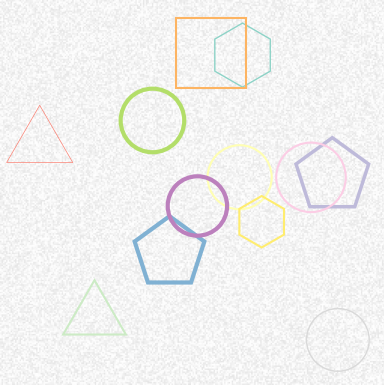[{"shape": "hexagon", "thickness": 1, "radius": 0.42, "center": [0.63, 0.857]}, {"shape": "circle", "thickness": 1.5, "radius": 0.42, "center": [0.622, 0.54]}, {"shape": "pentagon", "thickness": 2.5, "radius": 0.5, "center": [0.863, 0.543]}, {"shape": "triangle", "thickness": 0.5, "radius": 0.5, "center": [0.103, 0.627]}, {"shape": "pentagon", "thickness": 3, "radius": 0.48, "center": [0.44, 0.343]}, {"shape": "square", "thickness": 1.5, "radius": 0.45, "center": [0.548, 0.862]}, {"shape": "circle", "thickness": 3, "radius": 0.41, "center": [0.396, 0.687]}, {"shape": "circle", "thickness": 1.5, "radius": 0.45, "center": [0.808, 0.539]}, {"shape": "circle", "thickness": 1, "radius": 0.41, "center": [0.878, 0.117]}, {"shape": "circle", "thickness": 3, "radius": 0.39, "center": [0.513, 0.465]}, {"shape": "triangle", "thickness": 1.5, "radius": 0.47, "center": [0.245, 0.178]}, {"shape": "hexagon", "thickness": 1.5, "radius": 0.33, "center": [0.68, 0.424]}]